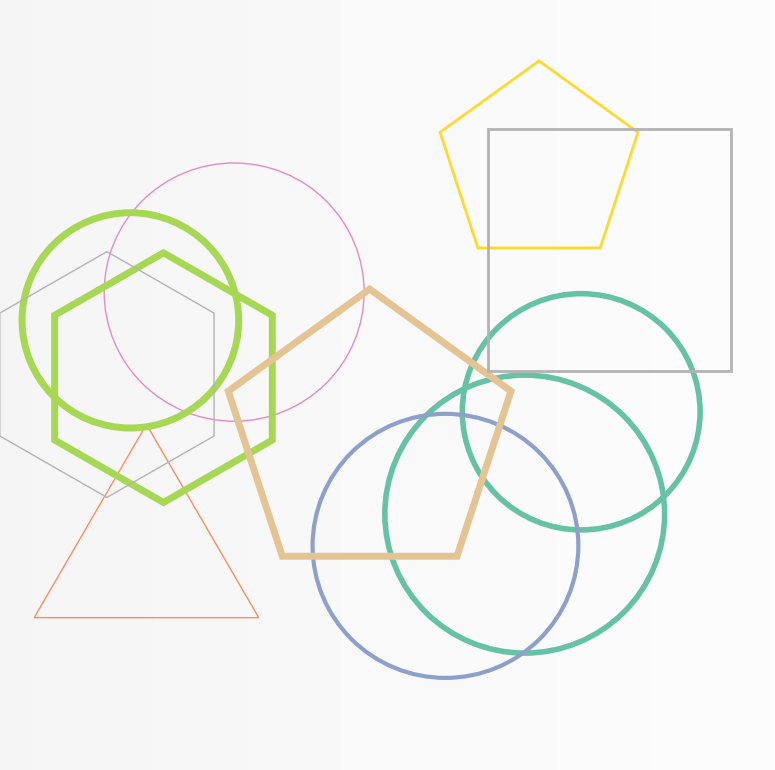[{"shape": "circle", "thickness": 2, "radius": 0.9, "center": [0.677, 0.332]}, {"shape": "circle", "thickness": 2, "radius": 0.77, "center": [0.75, 0.465]}, {"shape": "triangle", "thickness": 0.5, "radius": 0.84, "center": [0.189, 0.282]}, {"shape": "circle", "thickness": 1.5, "radius": 0.86, "center": [0.575, 0.291]}, {"shape": "circle", "thickness": 0.5, "radius": 0.84, "center": [0.302, 0.621]}, {"shape": "hexagon", "thickness": 2.5, "radius": 0.81, "center": [0.211, 0.51]}, {"shape": "circle", "thickness": 2.5, "radius": 0.7, "center": [0.168, 0.584]}, {"shape": "pentagon", "thickness": 1, "radius": 0.67, "center": [0.696, 0.787]}, {"shape": "pentagon", "thickness": 2.5, "radius": 0.96, "center": [0.477, 0.433]}, {"shape": "square", "thickness": 1, "radius": 0.78, "center": [0.786, 0.675]}, {"shape": "hexagon", "thickness": 0.5, "radius": 0.8, "center": [0.138, 0.514]}]